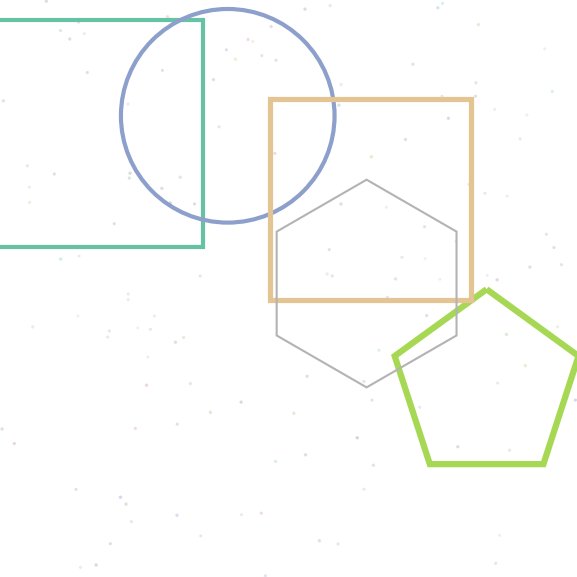[{"shape": "square", "thickness": 2, "radius": 0.98, "center": [0.155, 0.768]}, {"shape": "circle", "thickness": 2, "radius": 0.92, "center": [0.394, 0.799]}, {"shape": "pentagon", "thickness": 3, "radius": 0.84, "center": [0.843, 0.331]}, {"shape": "square", "thickness": 2.5, "radius": 0.87, "center": [0.641, 0.654]}, {"shape": "hexagon", "thickness": 1, "radius": 0.9, "center": [0.635, 0.508]}]